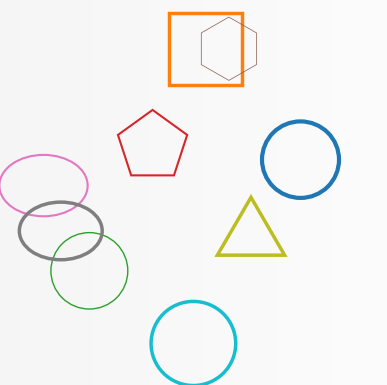[{"shape": "circle", "thickness": 3, "radius": 0.5, "center": [0.776, 0.585]}, {"shape": "square", "thickness": 2.5, "radius": 0.47, "center": [0.53, 0.873]}, {"shape": "circle", "thickness": 1, "radius": 0.5, "center": [0.231, 0.297]}, {"shape": "pentagon", "thickness": 1.5, "radius": 0.47, "center": [0.394, 0.621]}, {"shape": "hexagon", "thickness": 0.5, "radius": 0.41, "center": [0.591, 0.873]}, {"shape": "oval", "thickness": 1.5, "radius": 0.57, "center": [0.112, 0.518]}, {"shape": "oval", "thickness": 2.5, "radius": 0.53, "center": [0.157, 0.4]}, {"shape": "triangle", "thickness": 2.5, "radius": 0.5, "center": [0.648, 0.387]}, {"shape": "circle", "thickness": 2.5, "radius": 0.55, "center": [0.499, 0.108]}]